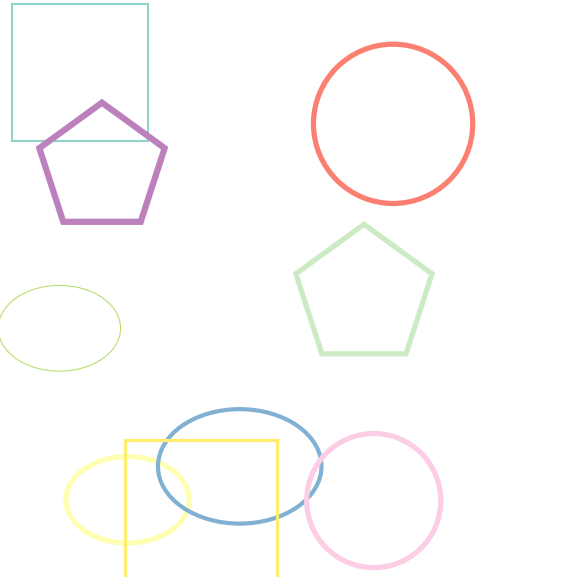[{"shape": "square", "thickness": 1, "radius": 0.59, "center": [0.138, 0.873]}, {"shape": "oval", "thickness": 2.5, "radius": 0.53, "center": [0.221, 0.134]}, {"shape": "circle", "thickness": 2.5, "radius": 0.69, "center": [0.681, 0.785]}, {"shape": "oval", "thickness": 2, "radius": 0.71, "center": [0.415, 0.192]}, {"shape": "oval", "thickness": 0.5, "radius": 0.53, "center": [0.103, 0.431]}, {"shape": "circle", "thickness": 2.5, "radius": 0.58, "center": [0.647, 0.132]}, {"shape": "pentagon", "thickness": 3, "radius": 0.57, "center": [0.177, 0.707]}, {"shape": "pentagon", "thickness": 2.5, "radius": 0.62, "center": [0.63, 0.487]}, {"shape": "square", "thickness": 1.5, "radius": 0.66, "center": [0.348, 0.106]}]